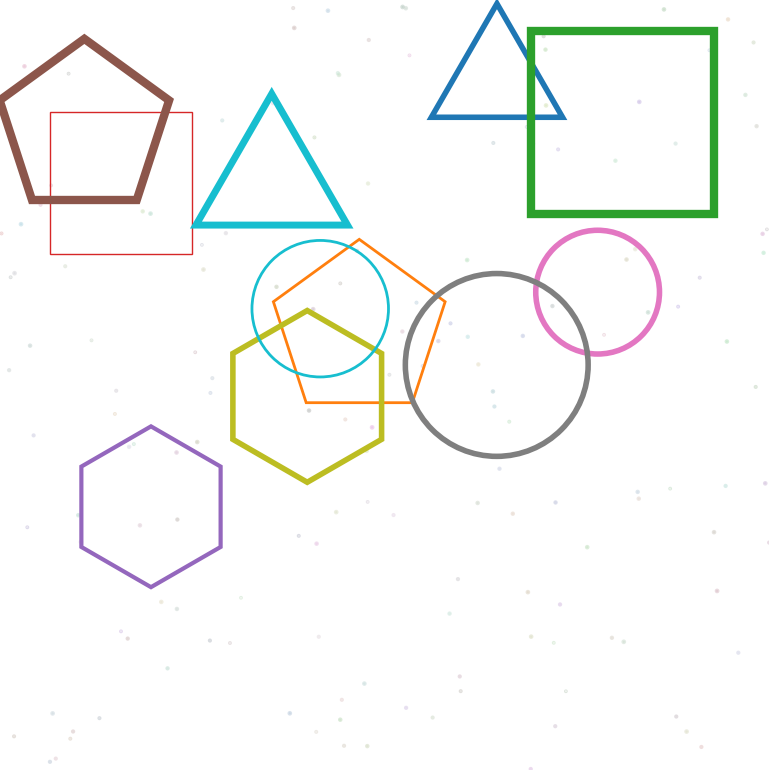[{"shape": "triangle", "thickness": 2, "radius": 0.49, "center": [0.645, 0.897]}, {"shape": "pentagon", "thickness": 1, "radius": 0.59, "center": [0.467, 0.572]}, {"shape": "square", "thickness": 3, "radius": 0.59, "center": [0.809, 0.841]}, {"shape": "square", "thickness": 0.5, "radius": 0.46, "center": [0.157, 0.763]}, {"shape": "hexagon", "thickness": 1.5, "radius": 0.52, "center": [0.196, 0.342]}, {"shape": "pentagon", "thickness": 3, "radius": 0.58, "center": [0.11, 0.834]}, {"shape": "circle", "thickness": 2, "radius": 0.4, "center": [0.776, 0.621]}, {"shape": "circle", "thickness": 2, "radius": 0.59, "center": [0.645, 0.526]}, {"shape": "hexagon", "thickness": 2, "radius": 0.56, "center": [0.399, 0.485]}, {"shape": "triangle", "thickness": 2.5, "radius": 0.57, "center": [0.353, 0.764]}, {"shape": "circle", "thickness": 1, "radius": 0.44, "center": [0.416, 0.599]}]